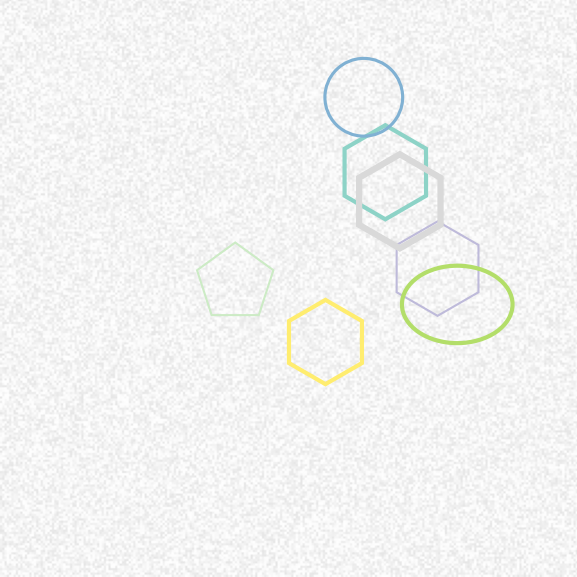[{"shape": "hexagon", "thickness": 2, "radius": 0.41, "center": [0.667, 0.701]}, {"shape": "hexagon", "thickness": 1, "radius": 0.41, "center": [0.758, 0.534]}, {"shape": "circle", "thickness": 1.5, "radius": 0.34, "center": [0.63, 0.831]}, {"shape": "oval", "thickness": 2, "radius": 0.48, "center": [0.792, 0.472]}, {"shape": "hexagon", "thickness": 3, "radius": 0.41, "center": [0.692, 0.651]}, {"shape": "pentagon", "thickness": 1, "radius": 0.35, "center": [0.407, 0.51]}, {"shape": "hexagon", "thickness": 2, "radius": 0.36, "center": [0.564, 0.407]}]